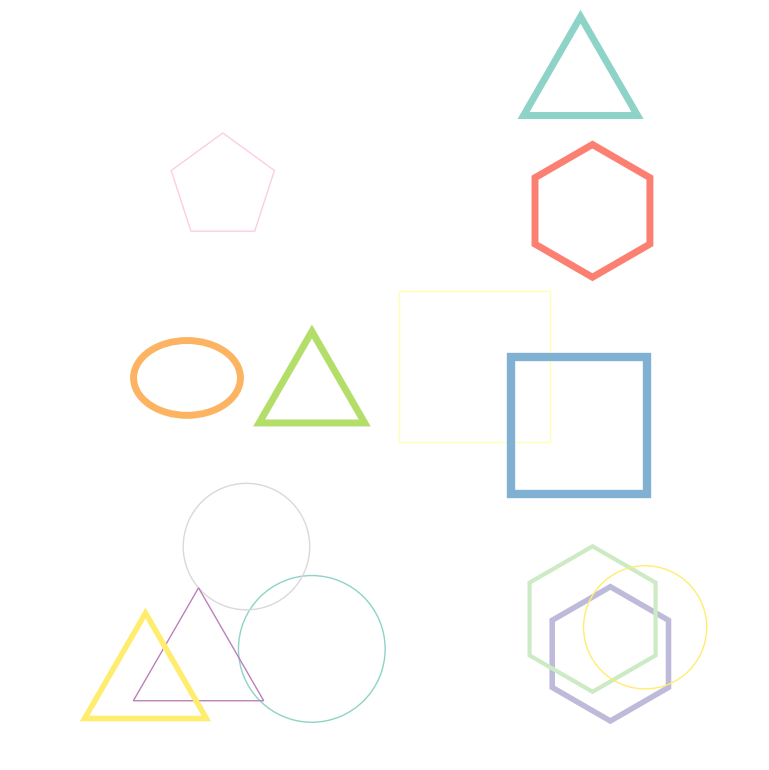[{"shape": "circle", "thickness": 0.5, "radius": 0.48, "center": [0.405, 0.157]}, {"shape": "triangle", "thickness": 2.5, "radius": 0.43, "center": [0.754, 0.893]}, {"shape": "square", "thickness": 0.5, "radius": 0.49, "center": [0.616, 0.524]}, {"shape": "hexagon", "thickness": 2, "radius": 0.44, "center": [0.793, 0.151]}, {"shape": "hexagon", "thickness": 2.5, "radius": 0.43, "center": [0.769, 0.726]}, {"shape": "square", "thickness": 3, "radius": 0.44, "center": [0.752, 0.448]}, {"shape": "oval", "thickness": 2.5, "radius": 0.35, "center": [0.243, 0.509]}, {"shape": "triangle", "thickness": 2.5, "radius": 0.4, "center": [0.405, 0.49]}, {"shape": "pentagon", "thickness": 0.5, "radius": 0.35, "center": [0.289, 0.757]}, {"shape": "circle", "thickness": 0.5, "radius": 0.41, "center": [0.32, 0.29]}, {"shape": "triangle", "thickness": 0.5, "radius": 0.49, "center": [0.258, 0.139]}, {"shape": "hexagon", "thickness": 1.5, "radius": 0.47, "center": [0.77, 0.196]}, {"shape": "circle", "thickness": 0.5, "radius": 0.4, "center": [0.838, 0.185]}, {"shape": "triangle", "thickness": 2, "radius": 0.46, "center": [0.189, 0.112]}]